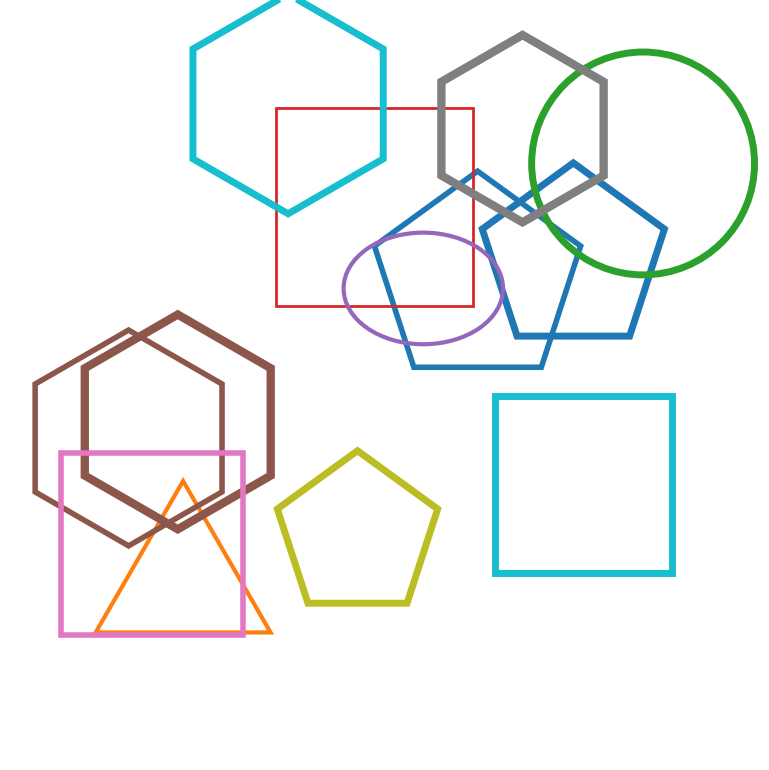[{"shape": "pentagon", "thickness": 2.5, "radius": 0.62, "center": [0.745, 0.664]}, {"shape": "pentagon", "thickness": 2, "radius": 0.7, "center": [0.62, 0.637]}, {"shape": "triangle", "thickness": 1.5, "radius": 0.66, "center": [0.238, 0.244]}, {"shape": "circle", "thickness": 2.5, "radius": 0.72, "center": [0.835, 0.788]}, {"shape": "square", "thickness": 1, "radius": 0.64, "center": [0.486, 0.731]}, {"shape": "oval", "thickness": 1.5, "radius": 0.52, "center": [0.55, 0.625]}, {"shape": "hexagon", "thickness": 2, "radius": 0.7, "center": [0.167, 0.431]}, {"shape": "hexagon", "thickness": 3, "radius": 0.7, "center": [0.231, 0.452]}, {"shape": "square", "thickness": 2, "radius": 0.59, "center": [0.197, 0.294]}, {"shape": "hexagon", "thickness": 3, "radius": 0.61, "center": [0.679, 0.833]}, {"shape": "pentagon", "thickness": 2.5, "radius": 0.55, "center": [0.464, 0.305]}, {"shape": "hexagon", "thickness": 2.5, "radius": 0.71, "center": [0.374, 0.865]}, {"shape": "square", "thickness": 2.5, "radius": 0.57, "center": [0.757, 0.37]}]